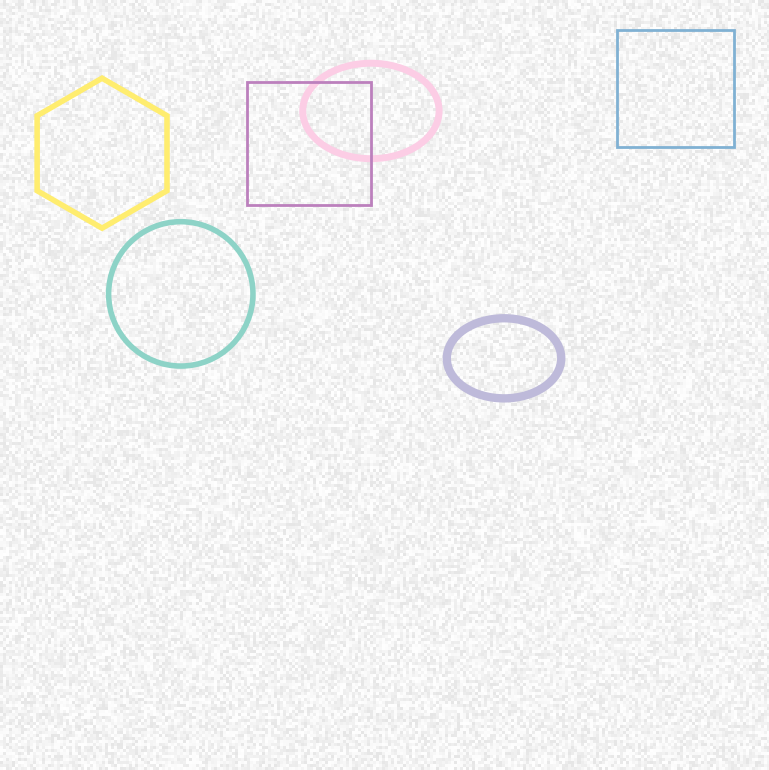[{"shape": "circle", "thickness": 2, "radius": 0.47, "center": [0.235, 0.618]}, {"shape": "oval", "thickness": 3, "radius": 0.37, "center": [0.655, 0.535]}, {"shape": "square", "thickness": 1, "radius": 0.38, "center": [0.877, 0.885]}, {"shape": "oval", "thickness": 2.5, "radius": 0.44, "center": [0.482, 0.856]}, {"shape": "square", "thickness": 1, "radius": 0.4, "center": [0.401, 0.814]}, {"shape": "hexagon", "thickness": 2, "radius": 0.49, "center": [0.133, 0.801]}]